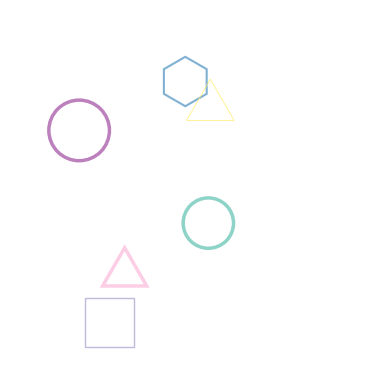[{"shape": "circle", "thickness": 2.5, "radius": 0.33, "center": [0.541, 0.421]}, {"shape": "square", "thickness": 1, "radius": 0.32, "center": [0.284, 0.163]}, {"shape": "hexagon", "thickness": 1.5, "radius": 0.32, "center": [0.481, 0.788]}, {"shape": "triangle", "thickness": 2.5, "radius": 0.33, "center": [0.324, 0.29]}, {"shape": "circle", "thickness": 2.5, "radius": 0.39, "center": [0.206, 0.661]}, {"shape": "triangle", "thickness": 0.5, "radius": 0.36, "center": [0.546, 0.723]}]